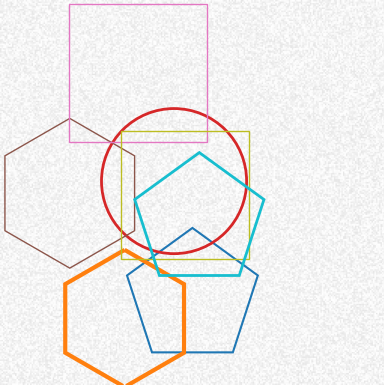[{"shape": "pentagon", "thickness": 1.5, "radius": 0.89, "center": [0.5, 0.229]}, {"shape": "hexagon", "thickness": 3, "radius": 0.89, "center": [0.324, 0.173]}, {"shape": "circle", "thickness": 2, "radius": 0.94, "center": [0.452, 0.53]}, {"shape": "hexagon", "thickness": 1, "radius": 0.97, "center": [0.181, 0.498]}, {"shape": "square", "thickness": 1, "radius": 0.9, "center": [0.359, 0.81]}, {"shape": "square", "thickness": 1, "radius": 0.83, "center": [0.481, 0.494]}, {"shape": "pentagon", "thickness": 2, "radius": 0.88, "center": [0.518, 0.427]}]